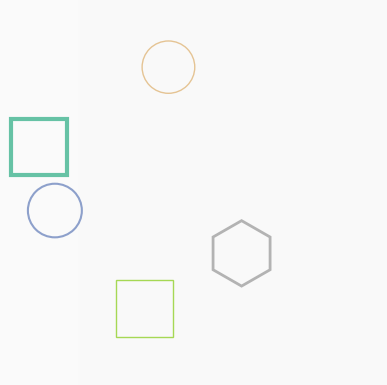[{"shape": "square", "thickness": 3, "radius": 0.36, "center": [0.101, 0.618]}, {"shape": "circle", "thickness": 1.5, "radius": 0.35, "center": [0.142, 0.453]}, {"shape": "square", "thickness": 1, "radius": 0.37, "center": [0.374, 0.199]}, {"shape": "circle", "thickness": 1, "radius": 0.34, "center": [0.435, 0.826]}, {"shape": "hexagon", "thickness": 2, "radius": 0.42, "center": [0.623, 0.342]}]